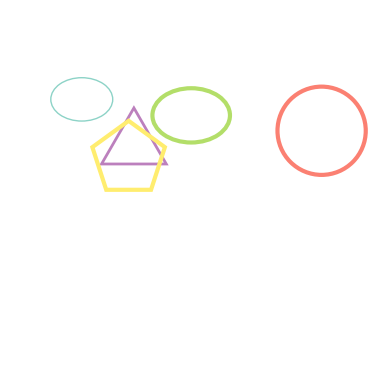[{"shape": "oval", "thickness": 1, "radius": 0.4, "center": [0.212, 0.742]}, {"shape": "circle", "thickness": 3, "radius": 0.57, "center": [0.835, 0.66]}, {"shape": "oval", "thickness": 3, "radius": 0.5, "center": [0.497, 0.7]}, {"shape": "triangle", "thickness": 2, "radius": 0.49, "center": [0.348, 0.623]}, {"shape": "pentagon", "thickness": 3, "radius": 0.5, "center": [0.334, 0.587]}]